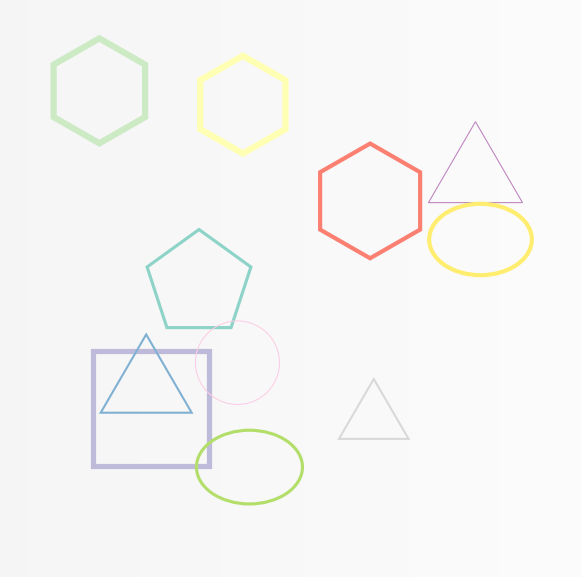[{"shape": "pentagon", "thickness": 1.5, "radius": 0.47, "center": [0.342, 0.508]}, {"shape": "hexagon", "thickness": 3, "radius": 0.42, "center": [0.418, 0.818]}, {"shape": "square", "thickness": 2.5, "radius": 0.5, "center": [0.26, 0.292]}, {"shape": "hexagon", "thickness": 2, "radius": 0.5, "center": [0.637, 0.651]}, {"shape": "triangle", "thickness": 1, "radius": 0.45, "center": [0.252, 0.33]}, {"shape": "oval", "thickness": 1.5, "radius": 0.46, "center": [0.429, 0.19]}, {"shape": "circle", "thickness": 0.5, "radius": 0.36, "center": [0.409, 0.371]}, {"shape": "triangle", "thickness": 1, "radius": 0.35, "center": [0.643, 0.274]}, {"shape": "triangle", "thickness": 0.5, "radius": 0.47, "center": [0.818, 0.695]}, {"shape": "hexagon", "thickness": 3, "radius": 0.45, "center": [0.171, 0.842]}, {"shape": "oval", "thickness": 2, "radius": 0.44, "center": [0.827, 0.584]}]